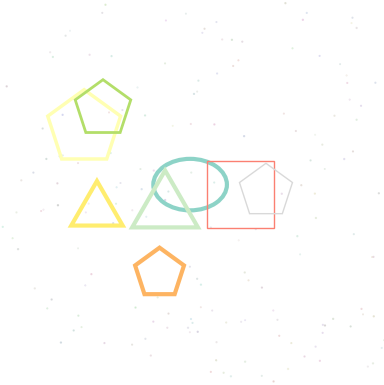[{"shape": "oval", "thickness": 3, "radius": 0.48, "center": [0.494, 0.521]}, {"shape": "pentagon", "thickness": 2.5, "radius": 0.5, "center": [0.219, 0.668]}, {"shape": "square", "thickness": 1, "radius": 0.44, "center": [0.625, 0.496]}, {"shape": "pentagon", "thickness": 3, "radius": 0.33, "center": [0.414, 0.29]}, {"shape": "pentagon", "thickness": 2, "radius": 0.38, "center": [0.268, 0.717]}, {"shape": "pentagon", "thickness": 1, "radius": 0.36, "center": [0.691, 0.504]}, {"shape": "triangle", "thickness": 3, "radius": 0.49, "center": [0.429, 0.459]}, {"shape": "triangle", "thickness": 3, "radius": 0.39, "center": [0.252, 0.453]}]